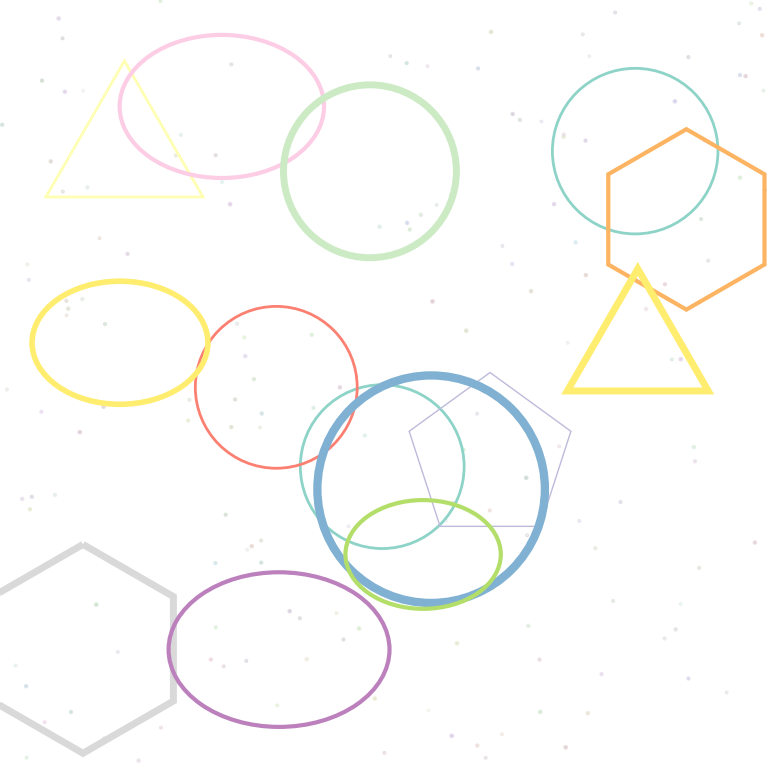[{"shape": "circle", "thickness": 1, "radius": 0.53, "center": [0.496, 0.394]}, {"shape": "circle", "thickness": 1, "radius": 0.54, "center": [0.825, 0.804]}, {"shape": "triangle", "thickness": 1, "radius": 0.59, "center": [0.162, 0.803]}, {"shape": "pentagon", "thickness": 0.5, "radius": 0.55, "center": [0.636, 0.406]}, {"shape": "circle", "thickness": 1, "radius": 0.53, "center": [0.359, 0.497]}, {"shape": "circle", "thickness": 3, "radius": 0.74, "center": [0.56, 0.365]}, {"shape": "hexagon", "thickness": 1.5, "radius": 0.59, "center": [0.891, 0.715]}, {"shape": "oval", "thickness": 1.5, "radius": 0.5, "center": [0.549, 0.28]}, {"shape": "oval", "thickness": 1.5, "radius": 0.66, "center": [0.288, 0.862]}, {"shape": "hexagon", "thickness": 2.5, "radius": 0.68, "center": [0.108, 0.157]}, {"shape": "oval", "thickness": 1.5, "radius": 0.72, "center": [0.362, 0.156]}, {"shape": "circle", "thickness": 2.5, "radius": 0.56, "center": [0.48, 0.778]}, {"shape": "triangle", "thickness": 2.5, "radius": 0.53, "center": [0.828, 0.545]}, {"shape": "oval", "thickness": 2, "radius": 0.57, "center": [0.156, 0.555]}]